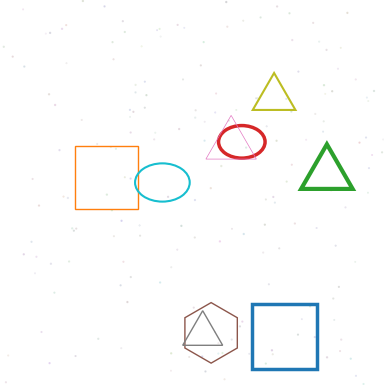[{"shape": "square", "thickness": 2.5, "radius": 0.42, "center": [0.738, 0.126]}, {"shape": "square", "thickness": 1, "radius": 0.41, "center": [0.277, 0.539]}, {"shape": "triangle", "thickness": 3, "radius": 0.39, "center": [0.849, 0.548]}, {"shape": "oval", "thickness": 2.5, "radius": 0.3, "center": [0.628, 0.632]}, {"shape": "hexagon", "thickness": 1, "radius": 0.39, "center": [0.548, 0.135]}, {"shape": "triangle", "thickness": 0.5, "radius": 0.38, "center": [0.6, 0.625]}, {"shape": "triangle", "thickness": 1, "radius": 0.3, "center": [0.526, 0.133]}, {"shape": "triangle", "thickness": 1.5, "radius": 0.32, "center": [0.712, 0.746]}, {"shape": "oval", "thickness": 1.5, "radius": 0.35, "center": [0.422, 0.526]}]